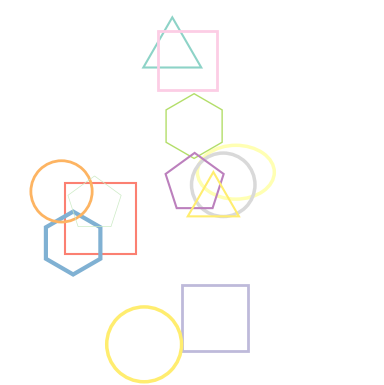[{"shape": "triangle", "thickness": 1.5, "radius": 0.43, "center": [0.448, 0.868]}, {"shape": "oval", "thickness": 2.5, "radius": 0.5, "center": [0.613, 0.553]}, {"shape": "square", "thickness": 2, "radius": 0.43, "center": [0.558, 0.174]}, {"shape": "square", "thickness": 1.5, "radius": 0.46, "center": [0.261, 0.433]}, {"shape": "hexagon", "thickness": 3, "radius": 0.41, "center": [0.19, 0.369]}, {"shape": "circle", "thickness": 2, "radius": 0.4, "center": [0.16, 0.503]}, {"shape": "hexagon", "thickness": 1, "radius": 0.42, "center": [0.504, 0.673]}, {"shape": "square", "thickness": 2, "radius": 0.38, "center": [0.488, 0.842]}, {"shape": "circle", "thickness": 2.5, "radius": 0.41, "center": [0.58, 0.52]}, {"shape": "pentagon", "thickness": 1.5, "radius": 0.4, "center": [0.506, 0.524]}, {"shape": "pentagon", "thickness": 0.5, "radius": 0.36, "center": [0.246, 0.47]}, {"shape": "triangle", "thickness": 1.5, "radius": 0.38, "center": [0.554, 0.476]}, {"shape": "circle", "thickness": 2.5, "radius": 0.49, "center": [0.374, 0.106]}]